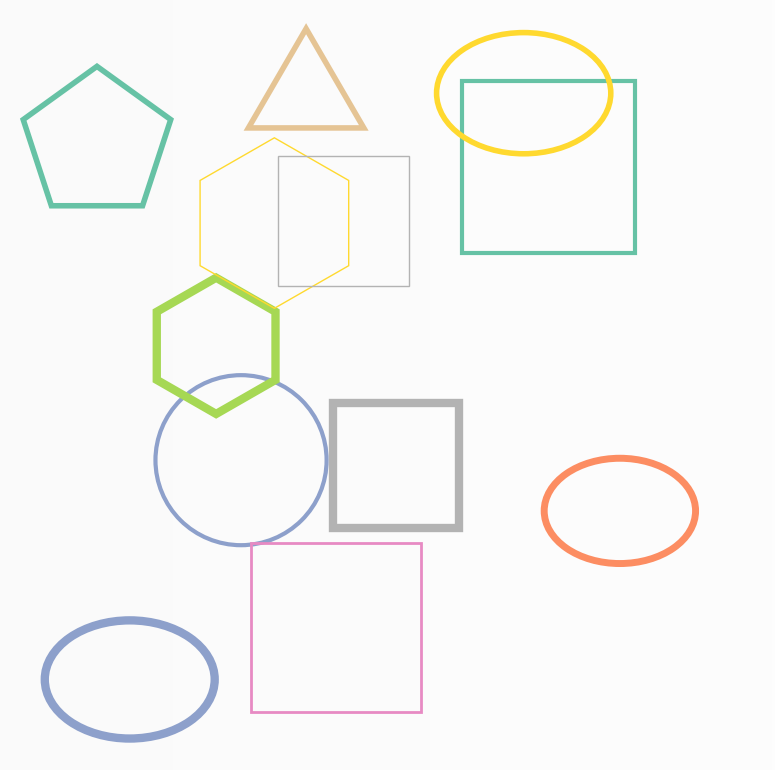[{"shape": "square", "thickness": 1.5, "radius": 0.56, "center": [0.707, 0.783]}, {"shape": "pentagon", "thickness": 2, "radius": 0.5, "center": [0.125, 0.814]}, {"shape": "oval", "thickness": 2.5, "radius": 0.49, "center": [0.8, 0.336]}, {"shape": "circle", "thickness": 1.5, "radius": 0.55, "center": [0.311, 0.402]}, {"shape": "oval", "thickness": 3, "radius": 0.55, "center": [0.167, 0.118]}, {"shape": "square", "thickness": 1, "radius": 0.55, "center": [0.433, 0.185]}, {"shape": "hexagon", "thickness": 3, "radius": 0.44, "center": [0.279, 0.551]}, {"shape": "oval", "thickness": 2, "radius": 0.56, "center": [0.676, 0.879]}, {"shape": "hexagon", "thickness": 0.5, "radius": 0.55, "center": [0.354, 0.71]}, {"shape": "triangle", "thickness": 2, "radius": 0.43, "center": [0.395, 0.877]}, {"shape": "square", "thickness": 3, "radius": 0.41, "center": [0.511, 0.395]}, {"shape": "square", "thickness": 0.5, "radius": 0.42, "center": [0.443, 0.713]}]